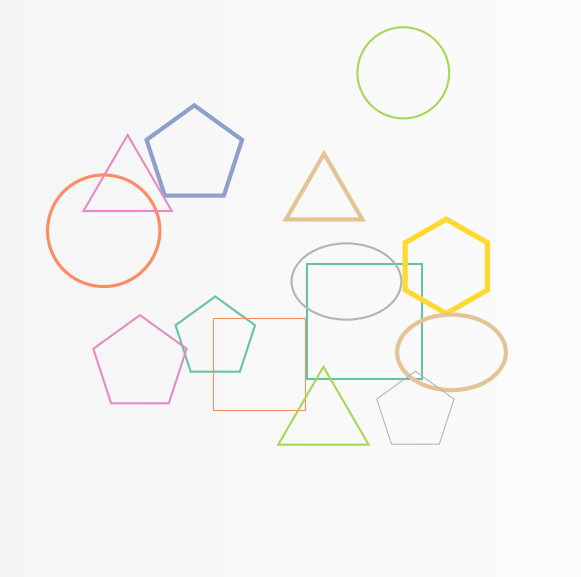[{"shape": "pentagon", "thickness": 1, "radius": 0.36, "center": [0.37, 0.414]}, {"shape": "square", "thickness": 1, "radius": 0.5, "center": [0.628, 0.443]}, {"shape": "circle", "thickness": 1.5, "radius": 0.48, "center": [0.178, 0.6]}, {"shape": "square", "thickness": 0.5, "radius": 0.4, "center": [0.446, 0.369]}, {"shape": "pentagon", "thickness": 2, "radius": 0.43, "center": [0.334, 0.73]}, {"shape": "triangle", "thickness": 1, "radius": 0.44, "center": [0.22, 0.678]}, {"shape": "pentagon", "thickness": 1, "radius": 0.42, "center": [0.241, 0.369]}, {"shape": "circle", "thickness": 1, "radius": 0.39, "center": [0.694, 0.873]}, {"shape": "triangle", "thickness": 1, "radius": 0.45, "center": [0.556, 0.274]}, {"shape": "hexagon", "thickness": 2.5, "radius": 0.41, "center": [0.768, 0.538]}, {"shape": "triangle", "thickness": 2, "radius": 0.38, "center": [0.558, 0.657]}, {"shape": "oval", "thickness": 2, "radius": 0.47, "center": [0.777, 0.389]}, {"shape": "oval", "thickness": 1, "radius": 0.47, "center": [0.596, 0.512]}, {"shape": "pentagon", "thickness": 0.5, "radius": 0.35, "center": [0.715, 0.286]}]